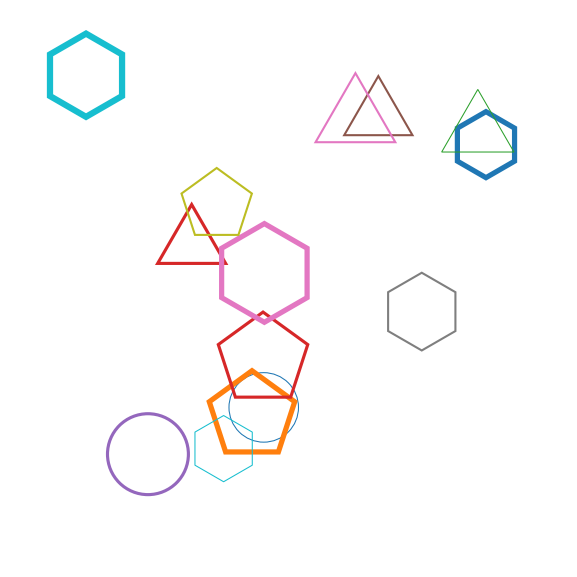[{"shape": "hexagon", "thickness": 2.5, "radius": 0.29, "center": [0.842, 0.749]}, {"shape": "circle", "thickness": 0.5, "radius": 0.3, "center": [0.457, 0.294]}, {"shape": "pentagon", "thickness": 2.5, "radius": 0.39, "center": [0.436, 0.279]}, {"shape": "triangle", "thickness": 0.5, "radius": 0.36, "center": [0.827, 0.772]}, {"shape": "triangle", "thickness": 1.5, "radius": 0.34, "center": [0.332, 0.577]}, {"shape": "pentagon", "thickness": 1.5, "radius": 0.41, "center": [0.455, 0.377]}, {"shape": "circle", "thickness": 1.5, "radius": 0.35, "center": [0.256, 0.213]}, {"shape": "triangle", "thickness": 1, "radius": 0.34, "center": [0.655, 0.799]}, {"shape": "triangle", "thickness": 1, "radius": 0.4, "center": [0.615, 0.793]}, {"shape": "hexagon", "thickness": 2.5, "radius": 0.43, "center": [0.458, 0.526]}, {"shape": "hexagon", "thickness": 1, "radius": 0.34, "center": [0.73, 0.46]}, {"shape": "pentagon", "thickness": 1, "radius": 0.32, "center": [0.375, 0.644]}, {"shape": "hexagon", "thickness": 3, "radius": 0.36, "center": [0.149, 0.869]}, {"shape": "hexagon", "thickness": 0.5, "radius": 0.29, "center": [0.387, 0.222]}]